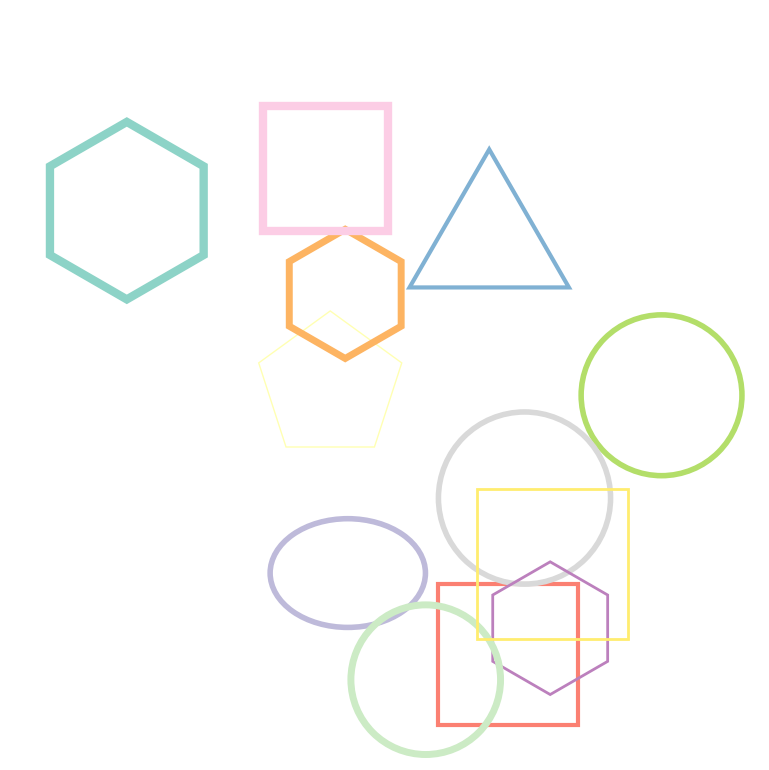[{"shape": "hexagon", "thickness": 3, "radius": 0.58, "center": [0.165, 0.726]}, {"shape": "pentagon", "thickness": 0.5, "radius": 0.49, "center": [0.429, 0.499]}, {"shape": "oval", "thickness": 2, "radius": 0.5, "center": [0.452, 0.256]}, {"shape": "square", "thickness": 1.5, "radius": 0.46, "center": [0.66, 0.15]}, {"shape": "triangle", "thickness": 1.5, "radius": 0.6, "center": [0.635, 0.686]}, {"shape": "hexagon", "thickness": 2.5, "radius": 0.42, "center": [0.448, 0.618]}, {"shape": "circle", "thickness": 2, "radius": 0.52, "center": [0.859, 0.487]}, {"shape": "square", "thickness": 3, "radius": 0.41, "center": [0.423, 0.781]}, {"shape": "circle", "thickness": 2, "radius": 0.56, "center": [0.681, 0.353]}, {"shape": "hexagon", "thickness": 1, "radius": 0.43, "center": [0.715, 0.184]}, {"shape": "circle", "thickness": 2.5, "radius": 0.49, "center": [0.553, 0.117]}, {"shape": "square", "thickness": 1, "radius": 0.49, "center": [0.718, 0.267]}]